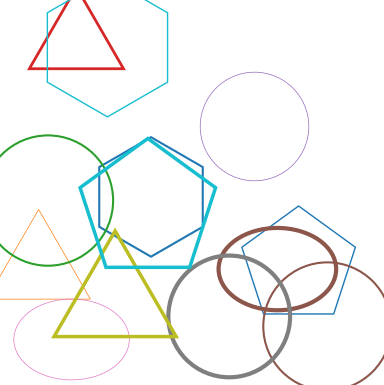[{"shape": "hexagon", "thickness": 1.5, "radius": 0.78, "center": [0.392, 0.488]}, {"shape": "pentagon", "thickness": 1, "radius": 0.78, "center": [0.776, 0.31]}, {"shape": "triangle", "thickness": 0.5, "radius": 0.78, "center": [0.1, 0.301]}, {"shape": "circle", "thickness": 1.5, "radius": 0.85, "center": [0.125, 0.479]}, {"shape": "triangle", "thickness": 2, "radius": 0.71, "center": [0.199, 0.892]}, {"shape": "circle", "thickness": 0.5, "radius": 0.71, "center": [0.661, 0.671]}, {"shape": "oval", "thickness": 3, "radius": 0.76, "center": [0.72, 0.301]}, {"shape": "circle", "thickness": 1.5, "radius": 0.83, "center": [0.85, 0.152]}, {"shape": "oval", "thickness": 0.5, "radius": 0.75, "center": [0.186, 0.118]}, {"shape": "circle", "thickness": 3, "radius": 0.79, "center": [0.595, 0.178]}, {"shape": "triangle", "thickness": 2.5, "radius": 0.92, "center": [0.299, 0.217]}, {"shape": "pentagon", "thickness": 2.5, "radius": 0.92, "center": [0.384, 0.455]}, {"shape": "hexagon", "thickness": 1, "radius": 0.9, "center": [0.279, 0.877]}]